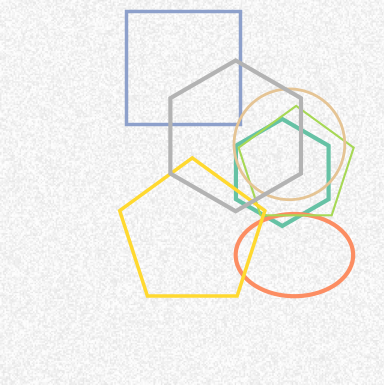[{"shape": "hexagon", "thickness": 3, "radius": 0.69, "center": [0.733, 0.552]}, {"shape": "oval", "thickness": 3, "radius": 0.76, "center": [0.765, 0.337]}, {"shape": "square", "thickness": 2.5, "radius": 0.73, "center": [0.475, 0.826]}, {"shape": "pentagon", "thickness": 1.5, "radius": 0.79, "center": [0.769, 0.568]}, {"shape": "pentagon", "thickness": 2.5, "radius": 0.99, "center": [0.499, 0.392]}, {"shape": "circle", "thickness": 2, "radius": 0.72, "center": [0.752, 0.625]}, {"shape": "hexagon", "thickness": 3, "radius": 0.98, "center": [0.612, 0.647]}]